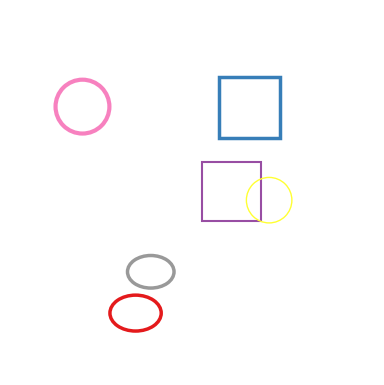[{"shape": "oval", "thickness": 2.5, "radius": 0.33, "center": [0.352, 0.187]}, {"shape": "square", "thickness": 2.5, "radius": 0.39, "center": [0.647, 0.721]}, {"shape": "square", "thickness": 1.5, "radius": 0.38, "center": [0.601, 0.502]}, {"shape": "circle", "thickness": 1, "radius": 0.3, "center": [0.699, 0.48]}, {"shape": "circle", "thickness": 3, "radius": 0.35, "center": [0.214, 0.723]}, {"shape": "oval", "thickness": 2.5, "radius": 0.3, "center": [0.392, 0.294]}]